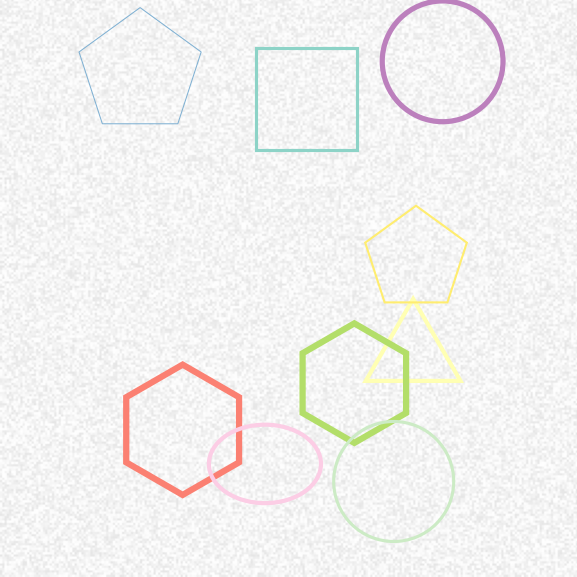[{"shape": "square", "thickness": 1.5, "radius": 0.44, "center": [0.531, 0.828]}, {"shape": "triangle", "thickness": 2, "radius": 0.47, "center": [0.715, 0.387]}, {"shape": "hexagon", "thickness": 3, "radius": 0.56, "center": [0.316, 0.255]}, {"shape": "pentagon", "thickness": 0.5, "radius": 0.56, "center": [0.243, 0.875]}, {"shape": "hexagon", "thickness": 3, "radius": 0.52, "center": [0.614, 0.336]}, {"shape": "oval", "thickness": 2, "radius": 0.49, "center": [0.459, 0.196]}, {"shape": "circle", "thickness": 2.5, "radius": 0.52, "center": [0.766, 0.893]}, {"shape": "circle", "thickness": 1.5, "radius": 0.52, "center": [0.682, 0.165]}, {"shape": "pentagon", "thickness": 1, "radius": 0.46, "center": [0.72, 0.55]}]